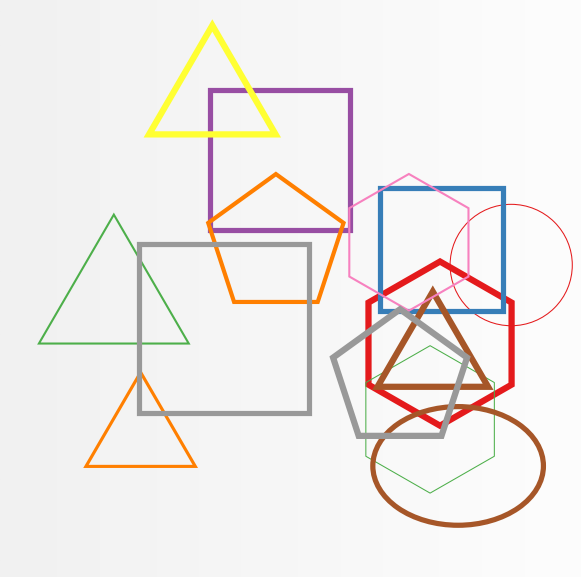[{"shape": "hexagon", "thickness": 3, "radius": 0.71, "center": [0.757, 0.404]}, {"shape": "circle", "thickness": 0.5, "radius": 0.53, "center": [0.879, 0.54]}, {"shape": "square", "thickness": 2.5, "radius": 0.53, "center": [0.759, 0.567]}, {"shape": "triangle", "thickness": 1, "radius": 0.74, "center": [0.196, 0.479]}, {"shape": "hexagon", "thickness": 0.5, "radius": 0.64, "center": [0.74, 0.273]}, {"shape": "square", "thickness": 2.5, "radius": 0.6, "center": [0.482, 0.722]}, {"shape": "pentagon", "thickness": 2, "radius": 0.61, "center": [0.475, 0.575]}, {"shape": "triangle", "thickness": 1.5, "radius": 0.54, "center": [0.242, 0.246]}, {"shape": "triangle", "thickness": 3, "radius": 0.63, "center": [0.365, 0.829]}, {"shape": "oval", "thickness": 2.5, "radius": 0.73, "center": [0.788, 0.192]}, {"shape": "triangle", "thickness": 3, "radius": 0.55, "center": [0.745, 0.384]}, {"shape": "hexagon", "thickness": 1, "radius": 0.59, "center": [0.703, 0.58]}, {"shape": "pentagon", "thickness": 3, "radius": 0.61, "center": [0.688, 0.342]}, {"shape": "square", "thickness": 2.5, "radius": 0.73, "center": [0.385, 0.431]}]